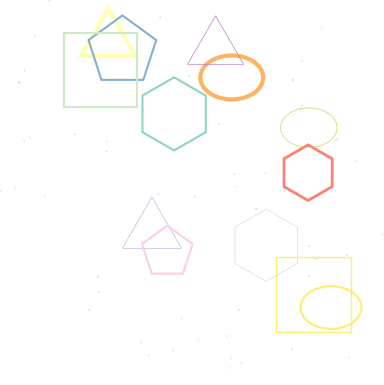[{"shape": "hexagon", "thickness": 1.5, "radius": 0.47, "center": [0.452, 0.704]}, {"shape": "triangle", "thickness": 3, "radius": 0.41, "center": [0.281, 0.895]}, {"shape": "triangle", "thickness": 0.5, "radius": 0.44, "center": [0.395, 0.399]}, {"shape": "hexagon", "thickness": 2, "radius": 0.36, "center": [0.8, 0.552]}, {"shape": "pentagon", "thickness": 1.5, "radius": 0.46, "center": [0.318, 0.867]}, {"shape": "oval", "thickness": 3, "radius": 0.41, "center": [0.602, 0.799]}, {"shape": "oval", "thickness": 0.5, "radius": 0.37, "center": [0.802, 0.668]}, {"shape": "pentagon", "thickness": 1.5, "radius": 0.34, "center": [0.435, 0.345]}, {"shape": "hexagon", "thickness": 0.5, "radius": 0.47, "center": [0.691, 0.363]}, {"shape": "triangle", "thickness": 0.5, "radius": 0.42, "center": [0.56, 0.875]}, {"shape": "square", "thickness": 1.5, "radius": 0.48, "center": [0.262, 0.819]}, {"shape": "oval", "thickness": 1.5, "radius": 0.4, "center": [0.86, 0.201]}, {"shape": "square", "thickness": 1, "radius": 0.49, "center": [0.814, 0.234]}]